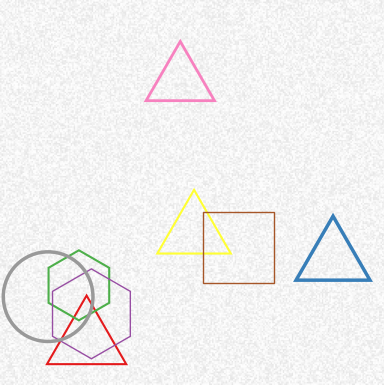[{"shape": "triangle", "thickness": 1.5, "radius": 0.59, "center": [0.225, 0.114]}, {"shape": "triangle", "thickness": 2.5, "radius": 0.55, "center": [0.865, 0.328]}, {"shape": "hexagon", "thickness": 1.5, "radius": 0.45, "center": [0.205, 0.259]}, {"shape": "hexagon", "thickness": 1, "radius": 0.58, "center": [0.237, 0.185]}, {"shape": "triangle", "thickness": 1.5, "radius": 0.55, "center": [0.504, 0.397]}, {"shape": "square", "thickness": 1, "radius": 0.46, "center": [0.619, 0.357]}, {"shape": "triangle", "thickness": 2, "radius": 0.51, "center": [0.468, 0.79]}, {"shape": "circle", "thickness": 2.5, "radius": 0.58, "center": [0.125, 0.229]}]